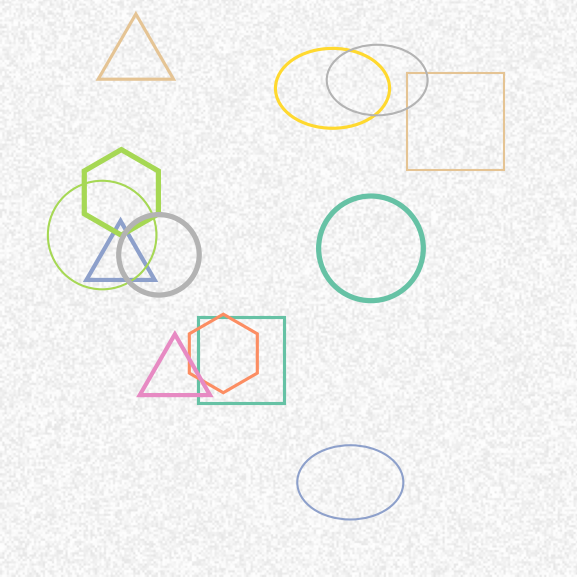[{"shape": "square", "thickness": 1.5, "radius": 0.37, "center": [0.418, 0.376]}, {"shape": "circle", "thickness": 2.5, "radius": 0.45, "center": [0.642, 0.569]}, {"shape": "hexagon", "thickness": 1.5, "radius": 0.34, "center": [0.387, 0.387]}, {"shape": "triangle", "thickness": 2, "radius": 0.34, "center": [0.209, 0.549]}, {"shape": "oval", "thickness": 1, "radius": 0.46, "center": [0.607, 0.164]}, {"shape": "triangle", "thickness": 2, "radius": 0.35, "center": [0.303, 0.35]}, {"shape": "circle", "thickness": 1, "radius": 0.47, "center": [0.177, 0.592]}, {"shape": "hexagon", "thickness": 2.5, "radius": 0.37, "center": [0.21, 0.666]}, {"shape": "oval", "thickness": 1.5, "radius": 0.49, "center": [0.576, 0.846]}, {"shape": "square", "thickness": 1, "radius": 0.42, "center": [0.789, 0.788]}, {"shape": "triangle", "thickness": 1.5, "radius": 0.38, "center": [0.235, 0.9]}, {"shape": "oval", "thickness": 1, "radius": 0.44, "center": [0.653, 0.861]}, {"shape": "circle", "thickness": 2.5, "radius": 0.35, "center": [0.275, 0.558]}]